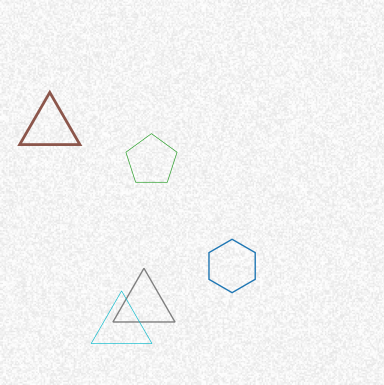[{"shape": "hexagon", "thickness": 1, "radius": 0.35, "center": [0.603, 0.309]}, {"shape": "pentagon", "thickness": 0.5, "radius": 0.35, "center": [0.393, 0.583]}, {"shape": "triangle", "thickness": 2, "radius": 0.45, "center": [0.129, 0.67]}, {"shape": "triangle", "thickness": 1, "radius": 0.47, "center": [0.374, 0.21]}, {"shape": "triangle", "thickness": 0.5, "radius": 0.46, "center": [0.316, 0.153]}]